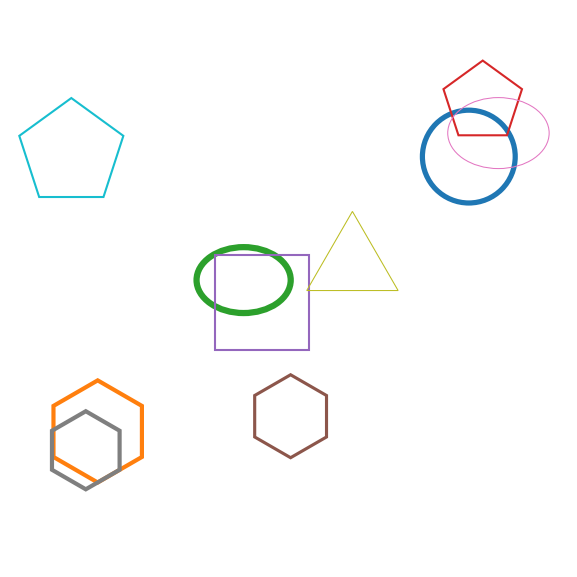[{"shape": "circle", "thickness": 2.5, "radius": 0.4, "center": [0.812, 0.728]}, {"shape": "hexagon", "thickness": 2, "radius": 0.44, "center": [0.169, 0.252]}, {"shape": "oval", "thickness": 3, "radius": 0.41, "center": [0.422, 0.514]}, {"shape": "pentagon", "thickness": 1, "radius": 0.36, "center": [0.836, 0.823]}, {"shape": "square", "thickness": 1, "radius": 0.41, "center": [0.454, 0.475]}, {"shape": "hexagon", "thickness": 1.5, "radius": 0.36, "center": [0.503, 0.278]}, {"shape": "oval", "thickness": 0.5, "radius": 0.44, "center": [0.863, 0.769]}, {"shape": "hexagon", "thickness": 2, "radius": 0.34, "center": [0.149, 0.219]}, {"shape": "triangle", "thickness": 0.5, "radius": 0.46, "center": [0.61, 0.542]}, {"shape": "pentagon", "thickness": 1, "radius": 0.47, "center": [0.124, 0.735]}]